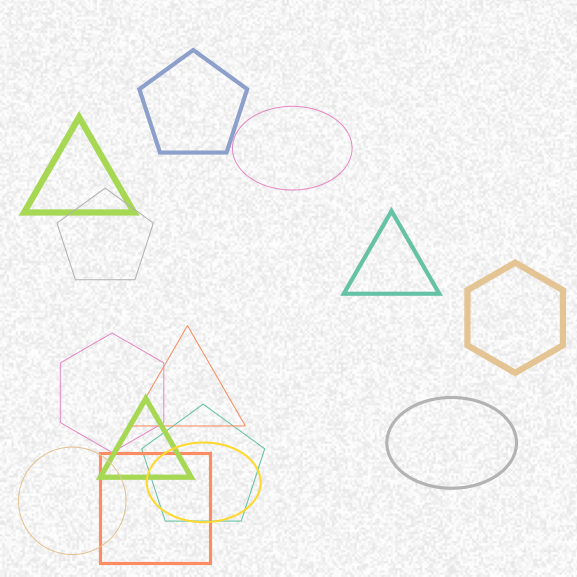[{"shape": "pentagon", "thickness": 0.5, "radius": 0.56, "center": [0.352, 0.187]}, {"shape": "triangle", "thickness": 2, "radius": 0.48, "center": [0.678, 0.538]}, {"shape": "triangle", "thickness": 0.5, "radius": 0.58, "center": [0.325, 0.319]}, {"shape": "square", "thickness": 1.5, "radius": 0.48, "center": [0.268, 0.12]}, {"shape": "pentagon", "thickness": 2, "radius": 0.49, "center": [0.335, 0.814]}, {"shape": "hexagon", "thickness": 0.5, "radius": 0.52, "center": [0.194, 0.319]}, {"shape": "oval", "thickness": 0.5, "radius": 0.52, "center": [0.506, 0.743]}, {"shape": "triangle", "thickness": 2.5, "radius": 0.45, "center": [0.252, 0.218]}, {"shape": "triangle", "thickness": 3, "radius": 0.55, "center": [0.137, 0.686]}, {"shape": "oval", "thickness": 1, "radius": 0.49, "center": [0.353, 0.164]}, {"shape": "hexagon", "thickness": 3, "radius": 0.48, "center": [0.892, 0.449]}, {"shape": "circle", "thickness": 0.5, "radius": 0.47, "center": [0.125, 0.132]}, {"shape": "pentagon", "thickness": 0.5, "radius": 0.44, "center": [0.182, 0.586]}, {"shape": "oval", "thickness": 1.5, "radius": 0.56, "center": [0.782, 0.232]}]